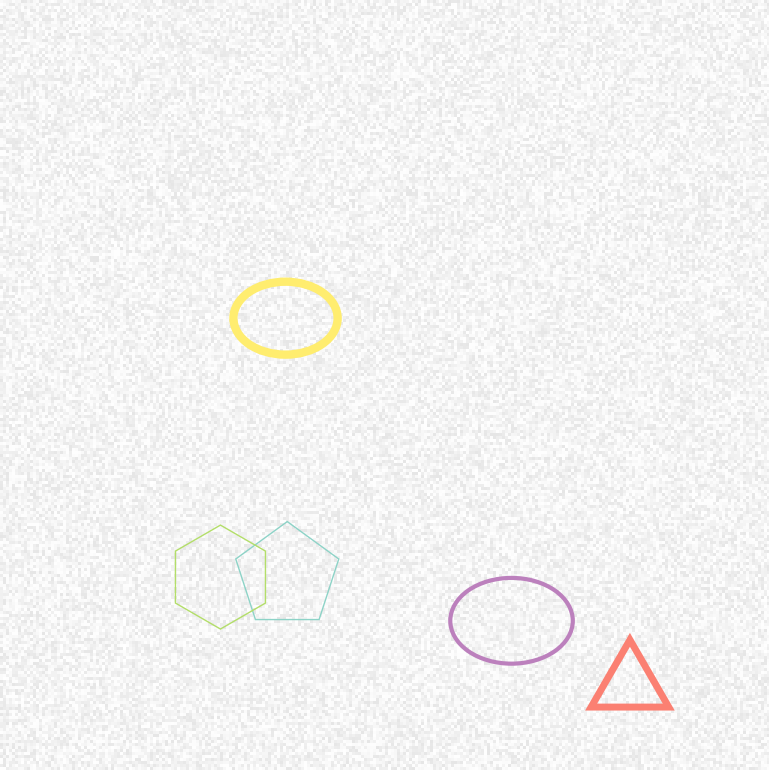[{"shape": "pentagon", "thickness": 0.5, "radius": 0.35, "center": [0.373, 0.252]}, {"shape": "triangle", "thickness": 2.5, "radius": 0.29, "center": [0.818, 0.111]}, {"shape": "hexagon", "thickness": 0.5, "radius": 0.34, "center": [0.286, 0.251]}, {"shape": "oval", "thickness": 1.5, "radius": 0.4, "center": [0.664, 0.194]}, {"shape": "oval", "thickness": 3, "radius": 0.34, "center": [0.371, 0.587]}]